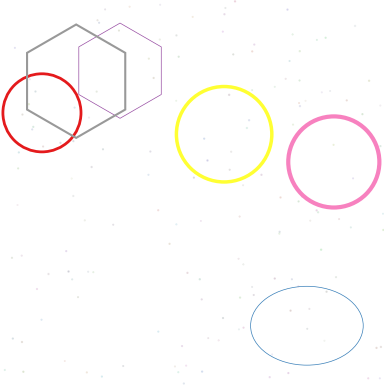[{"shape": "circle", "thickness": 2, "radius": 0.51, "center": [0.109, 0.707]}, {"shape": "oval", "thickness": 0.5, "radius": 0.73, "center": [0.797, 0.154]}, {"shape": "hexagon", "thickness": 0.5, "radius": 0.62, "center": [0.312, 0.816]}, {"shape": "circle", "thickness": 2.5, "radius": 0.62, "center": [0.582, 0.651]}, {"shape": "circle", "thickness": 3, "radius": 0.59, "center": [0.867, 0.579]}, {"shape": "hexagon", "thickness": 1.5, "radius": 0.74, "center": [0.198, 0.789]}]